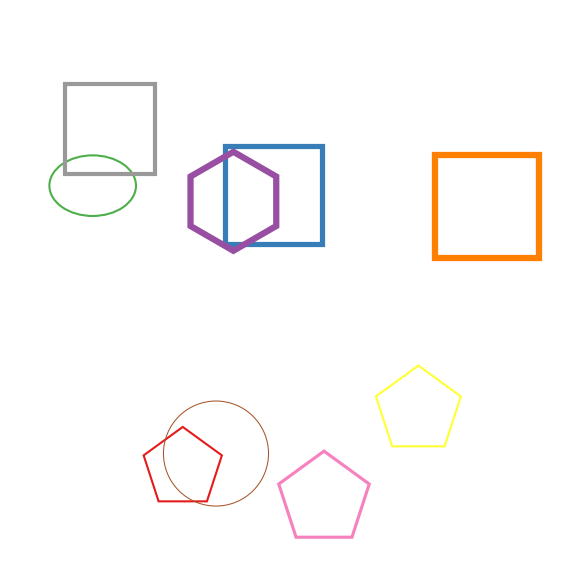[{"shape": "pentagon", "thickness": 1, "radius": 0.36, "center": [0.316, 0.189]}, {"shape": "square", "thickness": 2.5, "radius": 0.42, "center": [0.473, 0.661]}, {"shape": "oval", "thickness": 1, "radius": 0.37, "center": [0.161, 0.678]}, {"shape": "hexagon", "thickness": 3, "radius": 0.43, "center": [0.404, 0.651]}, {"shape": "square", "thickness": 3, "radius": 0.45, "center": [0.844, 0.642]}, {"shape": "pentagon", "thickness": 1, "radius": 0.39, "center": [0.724, 0.289]}, {"shape": "circle", "thickness": 0.5, "radius": 0.45, "center": [0.374, 0.214]}, {"shape": "pentagon", "thickness": 1.5, "radius": 0.41, "center": [0.561, 0.136]}, {"shape": "square", "thickness": 2, "radius": 0.39, "center": [0.19, 0.776]}]